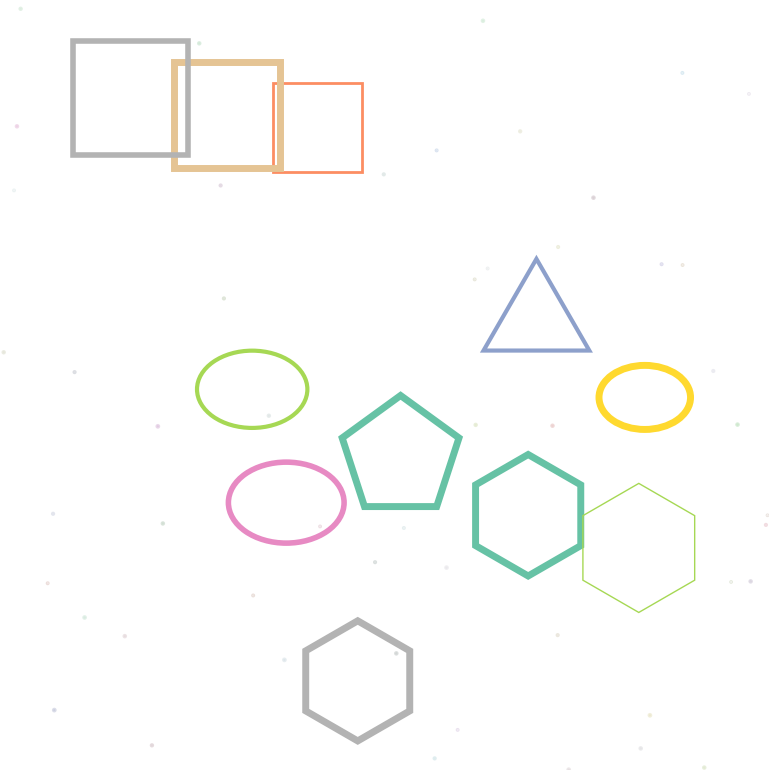[{"shape": "hexagon", "thickness": 2.5, "radius": 0.39, "center": [0.686, 0.331]}, {"shape": "pentagon", "thickness": 2.5, "radius": 0.4, "center": [0.52, 0.407]}, {"shape": "square", "thickness": 1, "radius": 0.29, "center": [0.412, 0.835]}, {"shape": "triangle", "thickness": 1.5, "radius": 0.4, "center": [0.697, 0.584]}, {"shape": "oval", "thickness": 2, "radius": 0.38, "center": [0.372, 0.347]}, {"shape": "oval", "thickness": 1.5, "radius": 0.36, "center": [0.328, 0.494]}, {"shape": "hexagon", "thickness": 0.5, "radius": 0.42, "center": [0.83, 0.288]}, {"shape": "oval", "thickness": 2.5, "radius": 0.3, "center": [0.837, 0.484]}, {"shape": "square", "thickness": 2.5, "radius": 0.34, "center": [0.295, 0.85]}, {"shape": "hexagon", "thickness": 2.5, "radius": 0.39, "center": [0.465, 0.116]}, {"shape": "square", "thickness": 2, "radius": 0.37, "center": [0.17, 0.873]}]